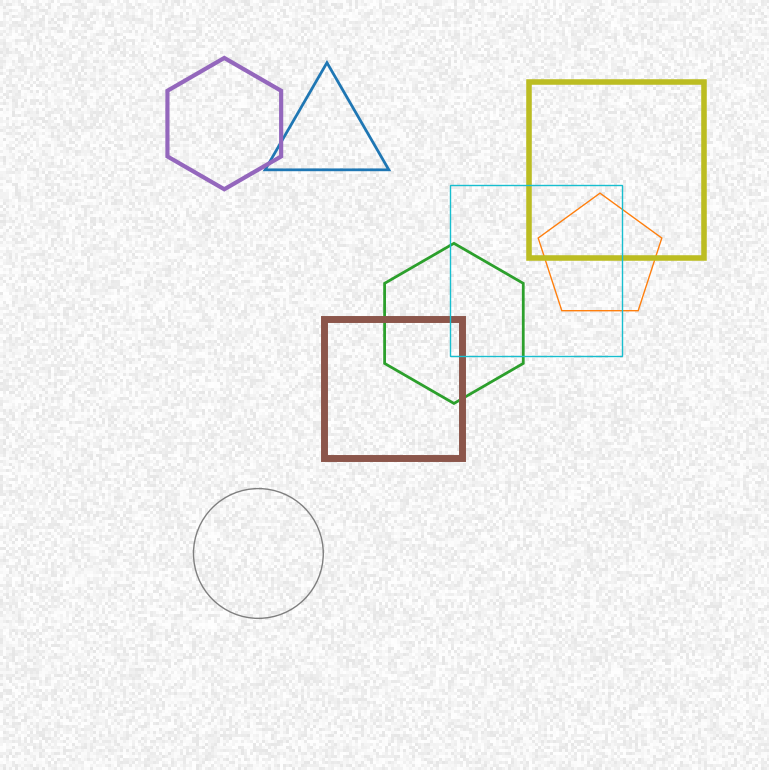[{"shape": "triangle", "thickness": 1, "radius": 0.46, "center": [0.425, 0.826]}, {"shape": "pentagon", "thickness": 0.5, "radius": 0.42, "center": [0.779, 0.665]}, {"shape": "hexagon", "thickness": 1, "radius": 0.52, "center": [0.59, 0.58]}, {"shape": "hexagon", "thickness": 1.5, "radius": 0.43, "center": [0.291, 0.839]}, {"shape": "square", "thickness": 2.5, "radius": 0.45, "center": [0.51, 0.496]}, {"shape": "circle", "thickness": 0.5, "radius": 0.42, "center": [0.336, 0.281]}, {"shape": "square", "thickness": 2, "radius": 0.57, "center": [0.801, 0.779]}, {"shape": "square", "thickness": 0.5, "radius": 0.56, "center": [0.696, 0.649]}]